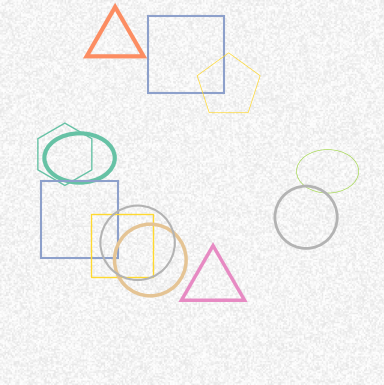[{"shape": "hexagon", "thickness": 1, "radius": 0.4, "center": [0.168, 0.599]}, {"shape": "oval", "thickness": 3, "radius": 0.46, "center": [0.207, 0.59]}, {"shape": "triangle", "thickness": 3, "radius": 0.43, "center": [0.299, 0.896]}, {"shape": "square", "thickness": 1.5, "radius": 0.5, "center": [0.207, 0.431]}, {"shape": "square", "thickness": 1.5, "radius": 0.5, "center": [0.483, 0.858]}, {"shape": "triangle", "thickness": 2.5, "radius": 0.47, "center": [0.553, 0.267]}, {"shape": "oval", "thickness": 0.5, "radius": 0.4, "center": [0.851, 0.555]}, {"shape": "pentagon", "thickness": 0.5, "radius": 0.43, "center": [0.594, 0.777]}, {"shape": "square", "thickness": 1, "radius": 0.4, "center": [0.316, 0.362]}, {"shape": "circle", "thickness": 2.5, "radius": 0.47, "center": [0.39, 0.325]}, {"shape": "circle", "thickness": 1.5, "radius": 0.48, "center": [0.357, 0.369]}, {"shape": "circle", "thickness": 2, "radius": 0.4, "center": [0.795, 0.436]}]